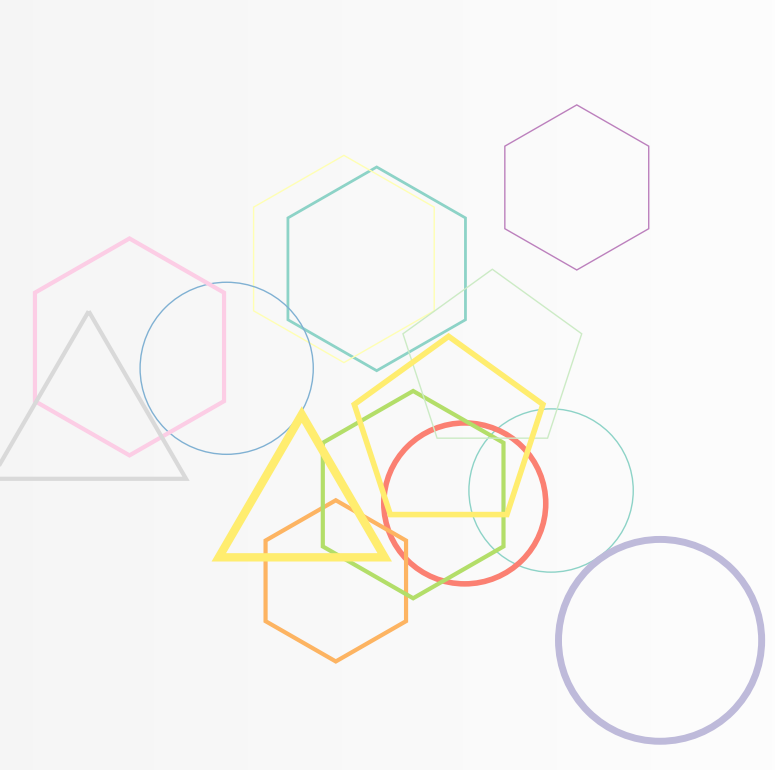[{"shape": "hexagon", "thickness": 1, "radius": 0.66, "center": [0.486, 0.651]}, {"shape": "circle", "thickness": 0.5, "radius": 0.53, "center": [0.711, 0.363]}, {"shape": "hexagon", "thickness": 0.5, "radius": 0.67, "center": [0.444, 0.664]}, {"shape": "circle", "thickness": 2.5, "radius": 0.66, "center": [0.852, 0.168]}, {"shape": "circle", "thickness": 2, "radius": 0.52, "center": [0.6, 0.346]}, {"shape": "circle", "thickness": 0.5, "radius": 0.56, "center": [0.292, 0.522]}, {"shape": "hexagon", "thickness": 1.5, "radius": 0.52, "center": [0.433, 0.246]}, {"shape": "hexagon", "thickness": 1.5, "radius": 0.67, "center": [0.533, 0.358]}, {"shape": "hexagon", "thickness": 1.5, "radius": 0.7, "center": [0.167, 0.549]}, {"shape": "triangle", "thickness": 1.5, "radius": 0.73, "center": [0.114, 0.451]}, {"shape": "hexagon", "thickness": 0.5, "radius": 0.54, "center": [0.744, 0.757]}, {"shape": "pentagon", "thickness": 0.5, "radius": 0.61, "center": [0.635, 0.529]}, {"shape": "triangle", "thickness": 3, "radius": 0.62, "center": [0.389, 0.338]}, {"shape": "pentagon", "thickness": 2, "radius": 0.64, "center": [0.579, 0.435]}]